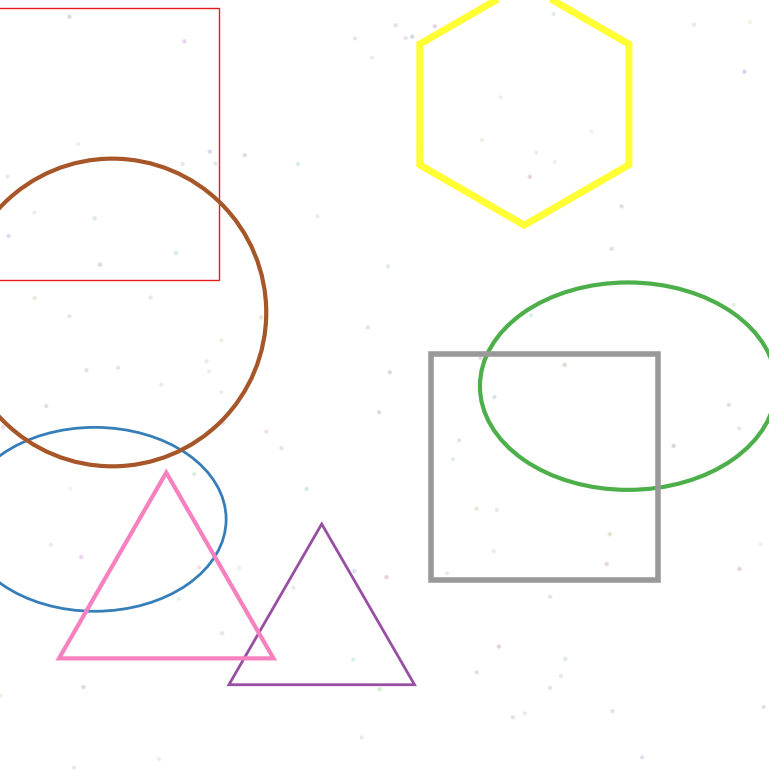[{"shape": "square", "thickness": 0.5, "radius": 0.89, "center": [0.108, 0.813]}, {"shape": "oval", "thickness": 1, "radius": 0.85, "center": [0.123, 0.326]}, {"shape": "oval", "thickness": 1.5, "radius": 0.96, "center": [0.816, 0.498]}, {"shape": "triangle", "thickness": 1, "radius": 0.7, "center": [0.418, 0.18]}, {"shape": "hexagon", "thickness": 2.5, "radius": 0.78, "center": [0.681, 0.864]}, {"shape": "circle", "thickness": 1.5, "radius": 1.0, "center": [0.146, 0.594]}, {"shape": "triangle", "thickness": 1.5, "radius": 0.8, "center": [0.216, 0.225]}, {"shape": "square", "thickness": 2, "radius": 0.74, "center": [0.707, 0.394]}]